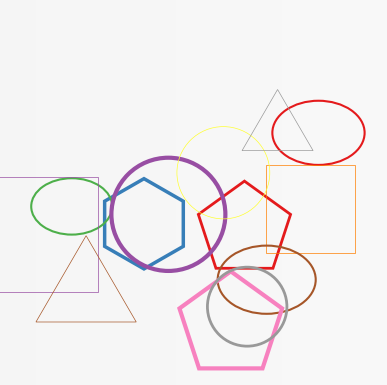[{"shape": "pentagon", "thickness": 2, "radius": 0.63, "center": [0.631, 0.404]}, {"shape": "oval", "thickness": 1.5, "radius": 0.6, "center": [0.822, 0.655]}, {"shape": "hexagon", "thickness": 2.5, "radius": 0.59, "center": [0.372, 0.419]}, {"shape": "oval", "thickness": 1.5, "radius": 0.52, "center": [0.185, 0.464]}, {"shape": "circle", "thickness": 3, "radius": 0.74, "center": [0.435, 0.443]}, {"shape": "square", "thickness": 0.5, "radius": 0.75, "center": [0.103, 0.391]}, {"shape": "square", "thickness": 0.5, "radius": 0.57, "center": [0.802, 0.457]}, {"shape": "circle", "thickness": 0.5, "radius": 0.6, "center": [0.576, 0.551]}, {"shape": "oval", "thickness": 1.5, "radius": 0.63, "center": [0.688, 0.273]}, {"shape": "triangle", "thickness": 0.5, "radius": 0.75, "center": [0.222, 0.238]}, {"shape": "pentagon", "thickness": 3, "radius": 0.7, "center": [0.596, 0.156]}, {"shape": "circle", "thickness": 2, "radius": 0.51, "center": [0.638, 0.203]}, {"shape": "triangle", "thickness": 0.5, "radius": 0.53, "center": [0.716, 0.662]}]